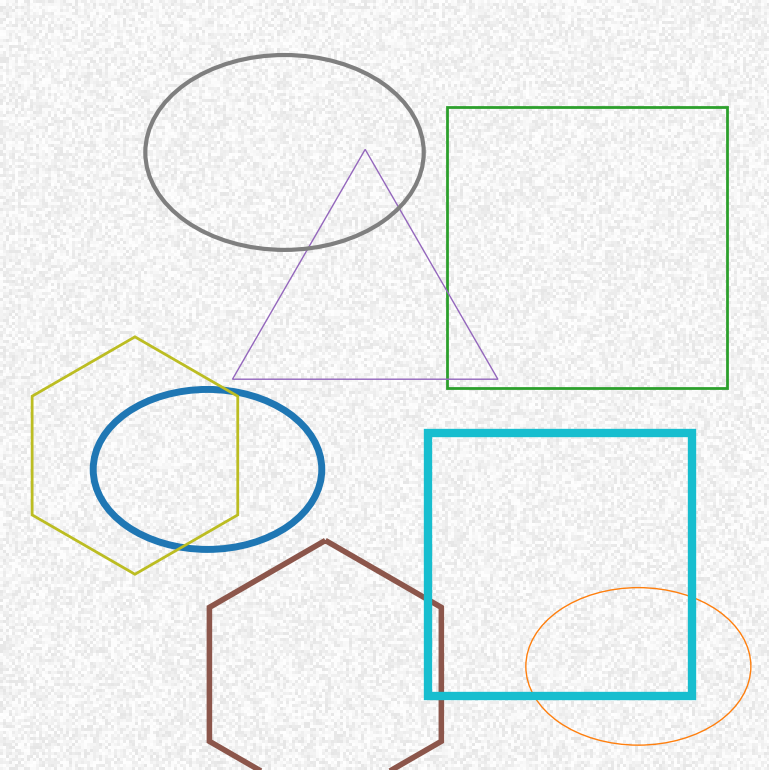[{"shape": "oval", "thickness": 2.5, "radius": 0.74, "center": [0.269, 0.39]}, {"shape": "oval", "thickness": 0.5, "radius": 0.73, "center": [0.829, 0.135]}, {"shape": "square", "thickness": 1, "radius": 0.91, "center": [0.762, 0.678]}, {"shape": "triangle", "thickness": 0.5, "radius": 0.99, "center": [0.474, 0.607]}, {"shape": "hexagon", "thickness": 2, "radius": 0.87, "center": [0.423, 0.124]}, {"shape": "oval", "thickness": 1.5, "radius": 0.9, "center": [0.37, 0.802]}, {"shape": "hexagon", "thickness": 1, "radius": 0.77, "center": [0.175, 0.408]}, {"shape": "square", "thickness": 3, "radius": 0.86, "center": [0.728, 0.267]}]